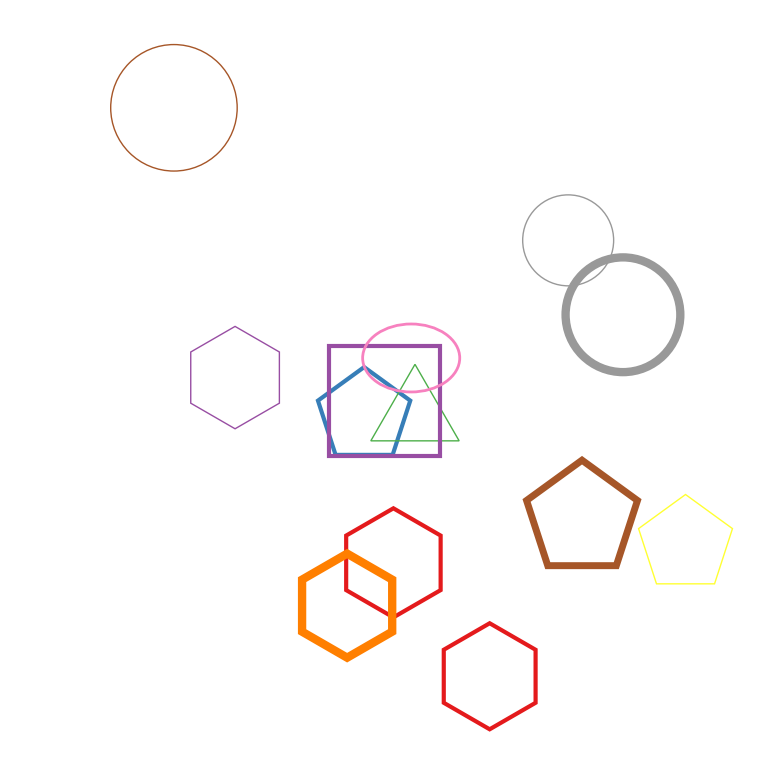[{"shape": "hexagon", "thickness": 1.5, "radius": 0.34, "center": [0.636, 0.122]}, {"shape": "hexagon", "thickness": 1.5, "radius": 0.35, "center": [0.511, 0.269]}, {"shape": "pentagon", "thickness": 1.5, "radius": 0.32, "center": [0.473, 0.46]}, {"shape": "triangle", "thickness": 0.5, "radius": 0.33, "center": [0.539, 0.461]}, {"shape": "hexagon", "thickness": 0.5, "radius": 0.33, "center": [0.305, 0.51]}, {"shape": "square", "thickness": 1.5, "radius": 0.36, "center": [0.499, 0.479]}, {"shape": "hexagon", "thickness": 3, "radius": 0.34, "center": [0.451, 0.213]}, {"shape": "pentagon", "thickness": 0.5, "radius": 0.32, "center": [0.89, 0.294]}, {"shape": "circle", "thickness": 0.5, "radius": 0.41, "center": [0.226, 0.86]}, {"shape": "pentagon", "thickness": 2.5, "radius": 0.38, "center": [0.756, 0.327]}, {"shape": "oval", "thickness": 1, "radius": 0.32, "center": [0.534, 0.535]}, {"shape": "circle", "thickness": 3, "radius": 0.37, "center": [0.809, 0.591]}, {"shape": "circle", "thickness": 0.5, "radius": 0.3, "center": [0.738, 0.688]}]